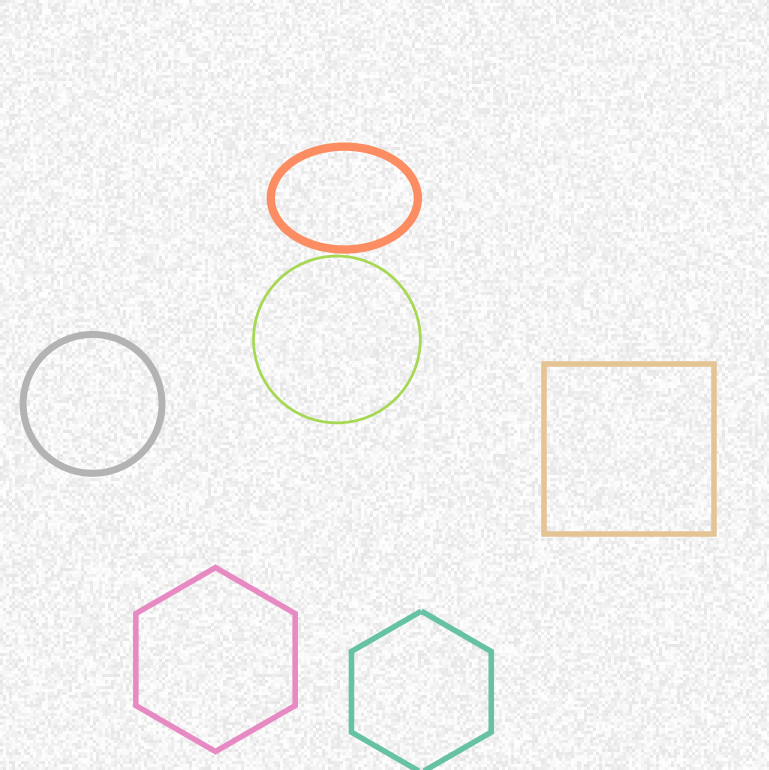[{"shape": "hexagon", "thickness": 2, "radius": 0.52, "center": [0.547, 0.102]}, {"shape": "oval", "thickness": 3, "radius": 0.48, "center": [0.447, 0.743]}, {"shape": "hexagon", "thickness": 2, "radius": 0.6, "center": [0.28, 0.143]}, {"shape": "circle", "thickness": 1, "radius": 0.54, "center": [0.438, 0.559]}, {"shape": "square", "thickness": 2, "radius": 0.55, "center": [0.817, 0.417]}, {"shape": "circle", "thickness": 2.5, "radius": 0.45, "center": [0.12, 0.475]}]